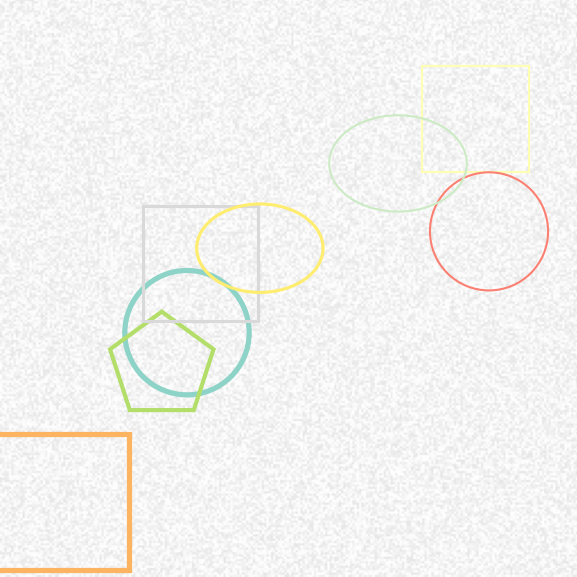[{"shape": "circle", "thickness": 2.5, "radius": 0.54, "center": [0.324, 0.423]}, {"shape": "square", "thickness": 1, "radius": 0.46, "center": [0.824, 0.793]}, {"shape": "circle", "thickness": 1, "radius": 0.51, "center": [0.847, 0.599]}, {"shape": "square", "thickness": 2.5, "radius": 0.59, "center": [0.107, 0.13]}, {"shape": "pentagon", "thickness": 2, "radius": 0.47, "center": [0.28, 0.365]}, {"shape": "square", "thickness": 1.5, "radius": 0.5, "center": [0.347, 0.543]}, {"shape": "oval", "thickness": 1, "radius": 0.6, "center": [0.689, 0.716]}, {"shape": "oval", "thickness": 1.5, "radius": 0.55, "center": [0.45, 0.569]}]